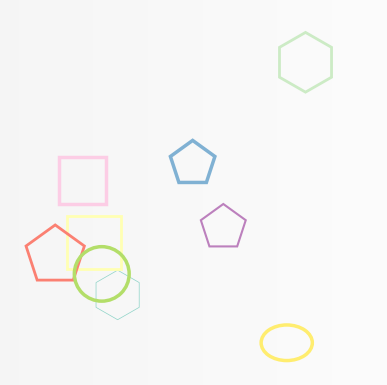[{"shape": "hexagon", "thickness": 0.5, "radius": 0.32, "center": [0.304, 0.234]}, {"shape": "square", "thickness": 2, "radius": 0.35, "center": [0.244, 0.37]}, {"shape": "pentagon", "thickness": 2, "radius": 0.4, "center": [0.142, 0.337]}, {"shape": "pentagon", "thickness": 2.5, "radius": 0.3, "center": [0.497, 0.575]}, {"shape": "circle", "thickness": 2.5, "radius": 0.35, "center": [0.263, 0.289]}, {"shape": "square", "thickness": 2.5, "radius": 0.3, "center": [0.213, 0.532]}, {"shape": "pentagon", "thickness": 1.5, "radius": 0.3, "center": [0.576, 0.409]}, {"shape": "hexagon", "thickness": 2, "radius": 0.39, "center": [0.788, 0.838]}, {"shape": "oval", "thickness": 2.5, "radius": 0.33, "center": [0.74, 0.11]}]